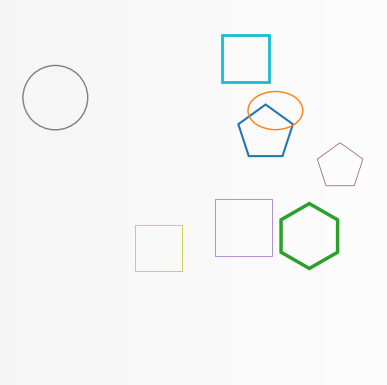[{"shape": "pentagon", "thickness": 1.5, "radius": 0.37, "center": [0.685, 0.654]}, {"shape": "oval", "thickness": 1, "radius": 0.35, "center": [0.711, 0.713]}, {"shape": "hexagon", "thickness": 2.5, "radius": 0.42, "center": [0.798, 0.387]}, {"shape": "square", "thickness": 0.5, "radius": 0.37, "center": [0.627, 0.409]}, {"shape": "pentagon", "thickness": 0.5, "radius": 0.31, "center": [0.878, 0.568]}, {"shape": "circle", "thickness": 1, "radius": 0.42, "center": [0.143, 0.746]}, {"shape": "square", "thickness": 0.5, "radius": 0.3, "center": [0.409, 0.357]}, {"shape": "square", "thickness": 2, "radius": 0.3, "center": [0.633, 0.848]}]